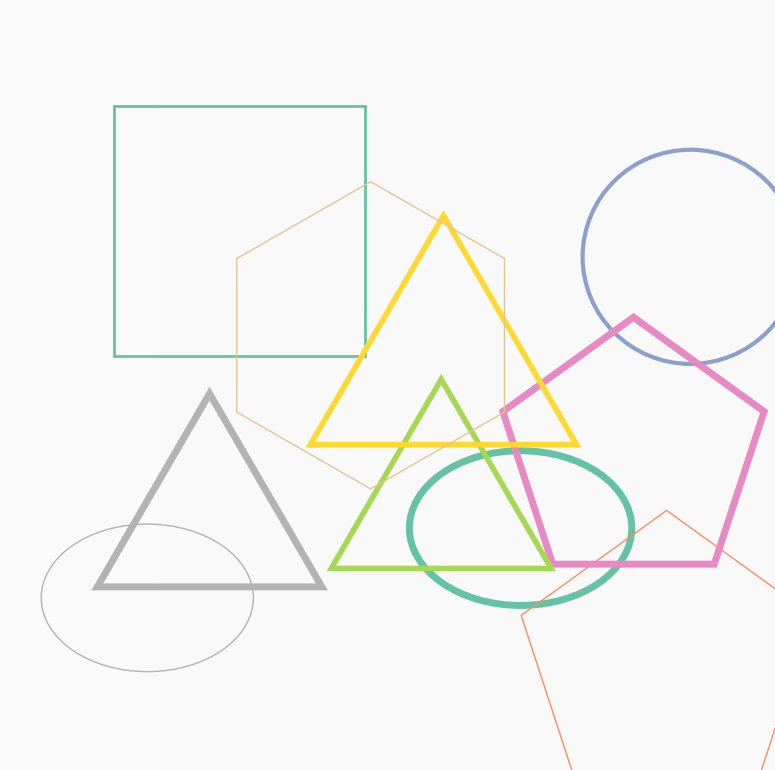[{"shape": "oval", "thickness": 2.5, "radius": 0.72, "center": [0.672, 0.314]}, {"shape": "square", "thickness": 1, "radius": 0.81, "center": [0.309, 0.7]}, {"shape": "pentagon", "thickness": 0.5, "radius": 0.99, "center": [0.86, 0.14]}, {"shape": "circle", "thickness": 1.5, "radius": 0.7, "center": [0.891, 0.666]}, {"shape": "pentagon", "thickness": 2.5, "radius": 0.89, "center": [0.817, 0.411]}, {"shape": "triangle", "thickness": 2, "radius": 0.82, "center": [0.569, 0.344]}, {"shape": "triangle", "thickness": 2, "radius": 0.99, "center": [0.572, 0.522]}, {"shape": "hexagon", "thickness": 0.5, "radius": 1.0, "center": [0.478, 0.565]}, {"shape": "oval", "thickness": 0.5, "radius": 0.68, "center": [0.19, 0.224]}, {"shape": "triangle", "thickness": 2.5, "radius": 0.84, "center": [0.27, 0.321]}]